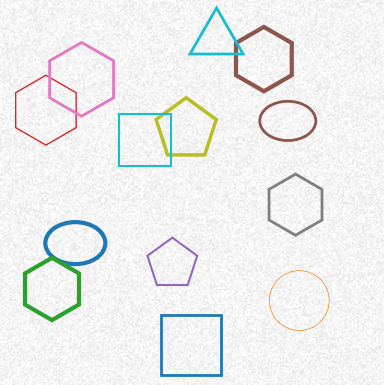[{"shape": "square", "thickness": 2, "radius": 0.39, "center": [0.496, 0.104]}, {"shape": "oval", "thickness": 3, "radius": 0.39, "center": [0.196, 0.368]}, {"shape": "circle", "thickness": 0.5, "radius": 0.39, "center": [0.777, 0.219]}, {"shape": "hexagon", "thickness": 3, "radius": 0.4, "center": [0.135, 0.249]}, {"shape": "hexagon", "thickness": 1, "radius": 0.45, "center": [0.119, 0.714]}, {"shape": "pentagon", "thickness": 1.5, "radius": 0.34, "center": [0.448, 0.315]}, {"shape": "hexagon", "thickness": 3, "radius": 0.42, "center": [0.685, 0.846]}, {"shape": "oval", "thickness": 2, "radius": 0.36, "center": [0.748, 0.686]}, {"shape": "hexagon", "thickness": 2, "radius": 0.48, "center": [0.212, 0.794]}, {"shape": "hexagon", "thickness": 2, "radius": 0.4, "center": [0.768, 0.468]}, {"shape": "pentagon", "thickness": 2.5, "radius": 0.41, "center": [0.484, 0.664]}, {"shape": "triangle", "thickness": 2, "radius": 0.4, "center": [0.562, 0.9]}, {"shape": "square", "thickness": 1.5, "radius": 0.34, "center": [0.376, 0.637]}]